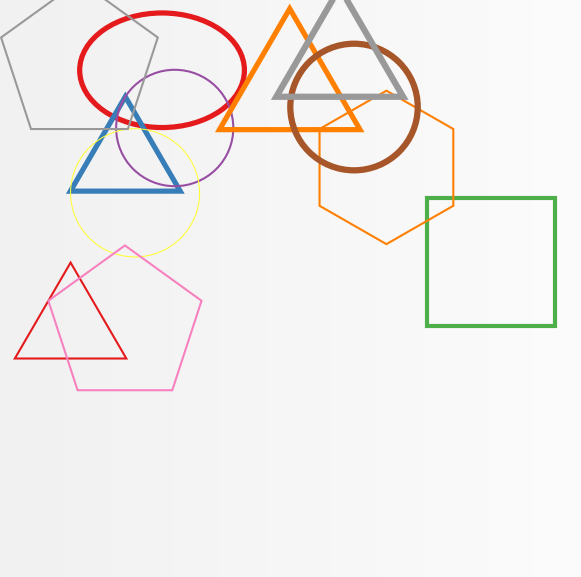[{"shape": "oval", "thickness": 2.5, "radius": 0.71, "center": [0.279, 0.877]}, {"shape": "triangle", "thickness": 1, "radius": 0.55, "center": [0.121, 0.434]}, {"shape": "triangle", "thickness": 2.5, "radius": 0.55, "center": [0.216, 0.723]}, {"shape": "square", "thickness": 2, "radius": 0.55, "center": [0.845, 0.545]}, {"shape": "circle", "thickness": 1, "radius": 0.5, "center": [0.301, 0.778]}, {"shape": "hexagon", "thickness": 1, "radius": 0.66, "center": [0.665, 0.709]}, {"shape": "triangle", "thickness": 2.5, "radius": 0.7, "center": [0.498, 0.844]}, {"shape": "circle", "thickness": 0.5, "radius": 0.55, "center": [0.232, 0.665]}, {"shape": "circle", "thickness": 3, "radius": 0.55, "center": [0.609, 0.814]}, {"shape": "pentagon", "thickness": 1, "radius": 0.69, "center": [0.215, 0.436]}, {"shape": "triangle", "thickness": 3, "radius": 0.63, "center": [0.584, 0.895]}, {"shape": "pentagon", "thickness": 1, "radius": 0.71, "center": [0.137, 0.89]}]